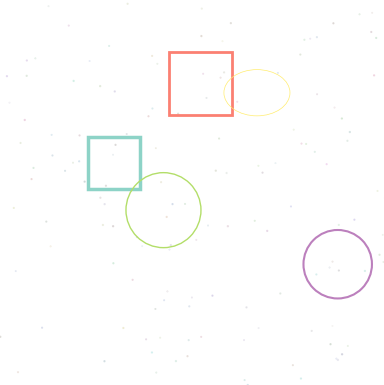[{"shape": "square", "thickness": 2.5, "radius": 0.34, "center": [0.297, 0.577]}, {"shape": "square", "thickness": 2, "radius": 0.41, "center": [0.521, 0.783]}, {"shape": "circle", "thickness": 1, "radius": 0.49, "center": [0.425, 0.454]}, {"shape": "circle", "thickness": 1.5, "radius": 0.44, "center": [0.877, 0.314]}, {"shape": "oval", "thickness": 0.5, "radius": 0.43, "center": [0.667, 0.759]}]